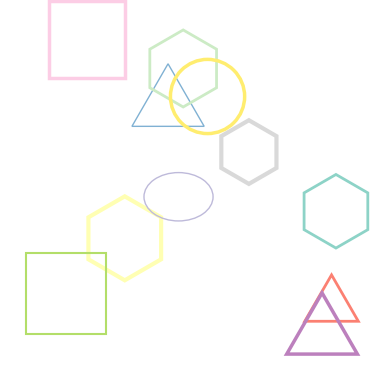[{"shape": "hexagon", "thickness": 2, "radius": 0.48, "center": [0.873, 0.451]}, {"shape": "hexagon", "thickness": 3, "radius": 0.55, "center": [0.324, 0.381]}, {"shape": "oval", "thickness": 1, "radius": 0.45, "center": [0.464, 0.489]}, {"shape": "triangle", "thickness": 2, "radius": 0.4, "center": [0.861, 0.206]}, {"shape": "triangle", "thickness": 1, "radius": 0.54, "center": [0.436, 0.726]}, {"shape": "square", "thickness": 1.5, "radius": 0.52, "center": [0.172, 0.237]}, {"shape": "square", "thickness": 2.5, "radius": 0.5, "center": [0.226, 0.897]}, {"shape": "hexagon", "thickness": 3, "radius": 0.41, "center": [0.646, 0.605]}, {"shape": "triangle", "thickness": 2.5, "radius": 0.53, "center": [0.836, 0.133]}, {"shape": "hexagon", "thickness": 2, "radius": 0.5, "center": [0.476, 0.822]}, {"shape": "circle", "thickness": 2.5, "radius": 0.48, "center": [0.539, 0.749]}]